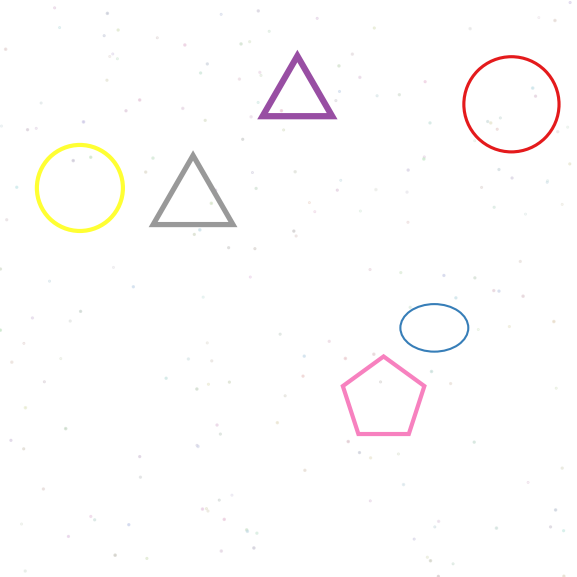[{"shape": "circle", "thickness": 1.5, "radius": 0.41, "center": [0.886, 0.819]}, {"shape": "oval", "thickness": 1, "radius": 0.29, "center": [0.752, 0.431]}, {"shape": "triangle", "thickness": 3, "radius": 0.35, "center": [0.515, 0.833]}, {"shape": "circle", "thickness": 2, "radius": 0.37, "center": [0.138, 0.674]}, {"shape": "pentagon", "thickness": 2, "radius": 0.37, "center": [0.664, 0.308]}, {"shape": "triangle", "thickness": 2.5, "radius": 0.4, "center": [0.334, 0.65]}]